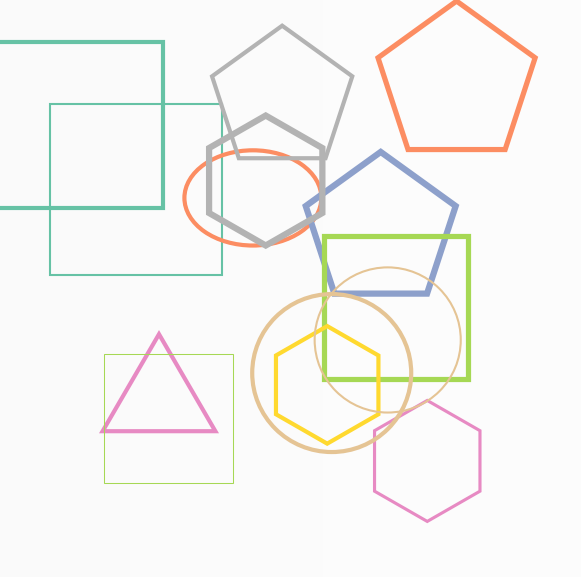[{"shape": "square", "thickness": 1, "radius": 0.74, "center": [0.234, 0.67]}, {"shape": "square", "thickness": 2, "radius": 0.71, "center": [0.138, 0.783]}, {"shape": "pentagon", "thickness": 2.5, "radius": 0.71, "center": [0.786, 0.855]}, {"shape": "oval", "thickness": 2, "radius": 0.59, "center": [0.435, 0.656]}, {"shape": "pentagon", "thickness": 3, "radius": 0.68, "center": [0.655, 0.6]}, {"shape": "hexagon", "thickness": 1.5, "radius": 0.52, "center": [0.735, 0.201]}, {"shape": "triangle", "thickness": 2, "radius": 0.56, "center": [0.274, 0.308]}, {"shape": "square", "thickness": 0.5, "radius": 0.56, "center": [0.29, 0.274]}, {"shape": "square", "thickness": 2.5, "radius": 0.62, "center": [0.681, 0.467]}, {"shape": "hexagon", "thickness": 2, "radius": 0.51, "center": [0.563, 0.333]}, {"shape": "circle", "thickness": 1, "radius": 0.63, "center": [0.667, 0.41]}, {"shape": "circle", "thickness": 2, "radius": 0.68, "center": [0.571, 0.353]}, {"shape": "pentagon", "thickness": 2, "radius": 0.63, "center": [0.485, 0.828]}, {"shape": "hexagon", "thickness": 3, "radius": 0.56, "center": [0.457, 0.687]}]